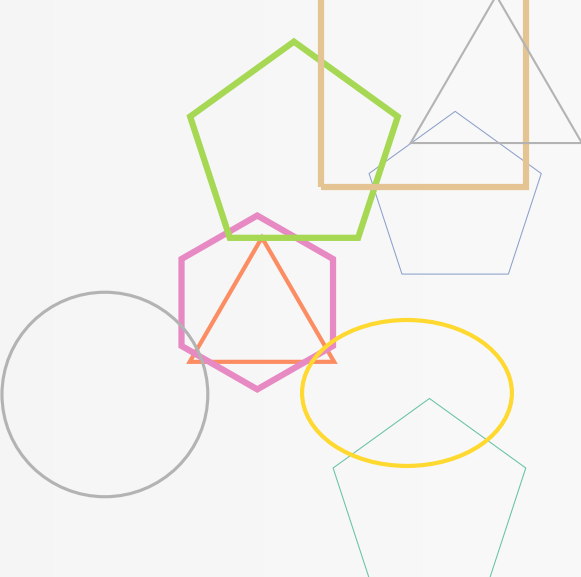[{"shape": "pentagon", "thickness": 0.5, "radius": 0.87, "center": [0.739, 0.135]}, {"shape": "triangle", "thickness": 2, "radius": 0.72, "center": [0.451, 0.444]}, {"shape": "pentagon", "thickness": 0.5, "radius": 0.78, "center": [0.783, 0.651]}, {"shape": "hexagon", "thickness": 3, "radius": 0.75, "center": [0.443, 0.475]}, {"shape": "pentagon", "thickness": 3, "radius": 0.94, "center": [0.506, 0.739]}, {"shape": "oval", "thickness": 2, "radius": 0.9, "center": [0.7, 0.319]}, {"shape": "square", "thickness": 3, "radius": 0.88, "center": [0.729, 0.851]}, {"shape": "triangle", "thickness": 1, "radius": 0.85, "center": [0.854, 0.837]}, {"shape": "circle", "thickness": 1.5, "radius": 0.89, "center": [0.18, 0.316]}]